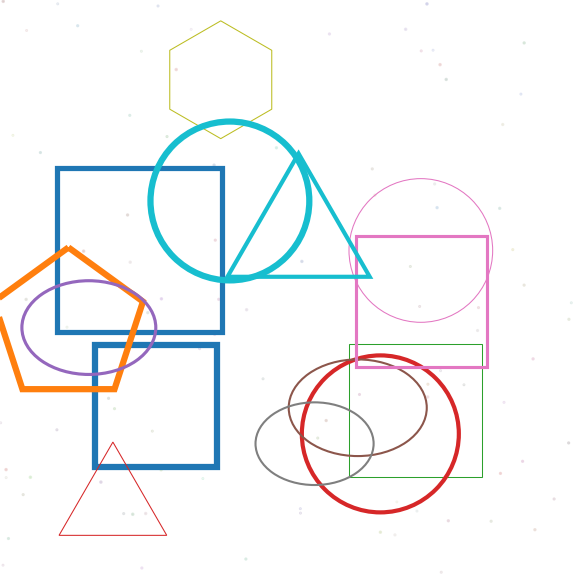[{"shape": "square", "thickness": 2.5, "radius": 0.71, "center": [0.242, 0.567]}, {"shape": "square", "thickness": 3, "radius": 0.53, "center": [0.271, 0.296]}, {"shape": "pentagon", "thickness": 3, "radius": 0.68, "center": [0.119, 0.435]}, {"shape": "square", "thickness": 0.5, "radius": 0.58, "center": [0.719, 0.288]}, {"shape": "triangle", "thickness": 0.5, "radius": 0.54, "center": [0.195, 0.126]}, {"shape": "circle", "thickness": 2, "radius": 0.68, "center": [0.659, 0.248]}, {"shape": "oval", "thickness": 1.5, "radius": 0.58, "center": [0.154, 0.432]}, {"shape": "oval", "thickness": 1, "radius": 0.6, "center": [0.619, 0.293]}, {"shape": "circle", "thickness": 0.5, "radius": 0.62, "center": [0.729, 0.565]}, {"shape": "square", "thickness": 1.5, "radius": 0.57, "center": [0.73, 0.477]}, {"shape": "oval", "thickness": 1, "radius": 0.51, "center": [0.545, 0.231]}, {"shape": "hexagon", "thickness": 0.5, "radius": 0.51, "center": [0.382, 0.861]}, {"shape": "circle", "thickness": 3, "radius": 0.69, "center": [0.398, 0.651]}, {"shape": "triangle", "thickness": 2, "radius": 0.71, "center": [0.517, 0.591]}]